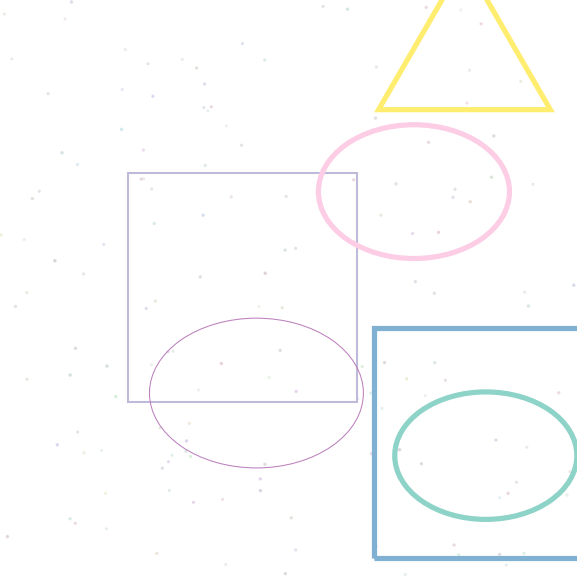[{"shape": "oval", "thickness": 2.5, "radius": 0.79, "center": [0.841, 0.21]}, {"shape": "square", "thickness": 1, "radius": 0.99, "center": [0.42, 0.502]}, {"shape": "square", "thickness": 2.5, "radius": 1.0, "center": [0.848, 0.232]}, {"shape": "oval", "thickness": 2.5, "radius": 0.83, "center": [0.717, 0.667]}, {"shape": "oval", "thickness": 0.5, "radius": 0.93, "center": [0.444, 0.319]}, {"shape": "triangle", "thickness": 2.5, "radius": 0.86, "center": [0.804, 0.895]}]